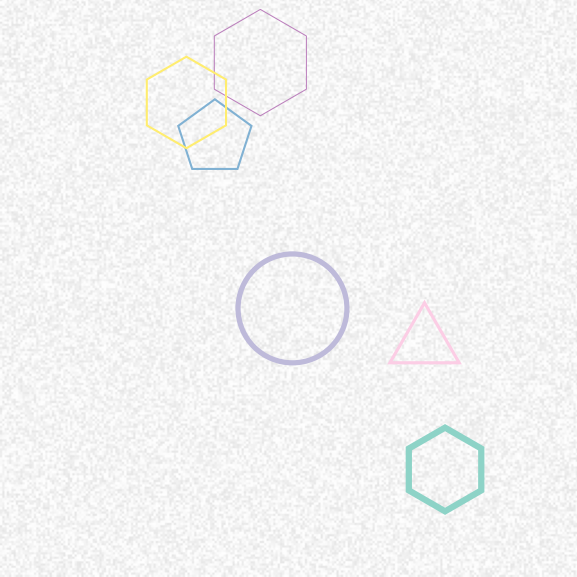[{"shape": "hexagon", "thickness": 3, "radius": 0.36, "center": [0.771, 0.186]}, {"shape": "circle", "thickness": 2.5, "radius": 0.47, "center": [0.506, 0.465]}, {"shape": "pentagon", "thickness": 1, "radius": 0.33, "center": [0.372, 0.761]}, {"shape": "triangle", "thickness": 1.5, "radius": 0.35, "center": [0.735, 0.406]}, {"shape": "hexagon", "thickness": 0.5, "radius": 0.46, "center": [0.451, 0.891]}, {"shape": "hexagon", "thickness": 1, "radius": 0.4, "center": [0.323, 0.822]}]